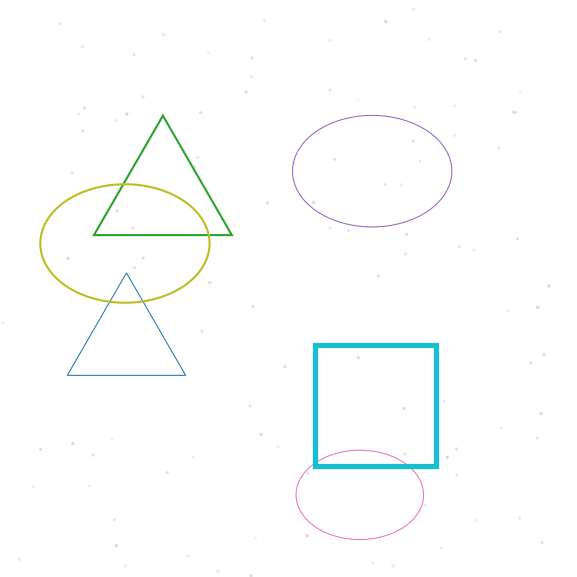[{"shape": "triangle", "thickness": 0.5, "radius": 0.59, "center": [0.219, 0.408]}, {"shape": "triangle", "thickness": 1, "radius": 0.69, "center": [0.282, 0.661]}, {"shape": "oval", "thickness": 0.5, "radius": 0.69, "center": [0.644, 0.703]}, {"shape": "oval", "thickness": 0.5, "radius": 0.55, "center": [0.623, 0.142]}, {"shape": "oval", "thickness": 1, "radius": 0.73, "center": [0.216, 0.578]}, {"shape": "square", "thickness": 2.5, "radius": 0.52, "center": [0.65, 0.296]}]